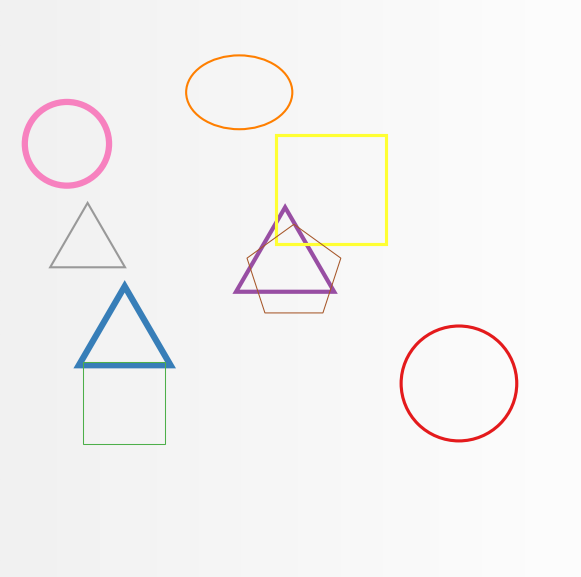[{"shape": "circle", "thickness": 1.5, "radius": 0.5, "center": [0.79, 0.335]}, {"shape": "triangle", "thickness": 3, "radius": 0.46, "center": [0.215, 0.412]}, {"shape": "square", "thickness": 0.5, "radius": 0.36, "center": [0.213, 0.301]}, {"shape": "triangle", "thickness": 2, "radius": 0.49, "center": [0.491, 0.543]}, {"shape": "oval", "thickness": 1, "radius": 0.46, "center": [0.412, 0.839]}, {"shape": "square", "thickness": 1.5, "radius": 0.47, "center": [0.569, 0.671]}, {"shape": "pentagon", "thickness": 0.5, "radius": 0.42, "center": [0.506, 0.526]}, {"shape": "circle", "thickness": 3, "radius": 0.36, "center": [0.115, 0.75]}, {"shape": "triangle", "thickness": 1, "radius": 0.37, "center": [0.151, 0.573]}]